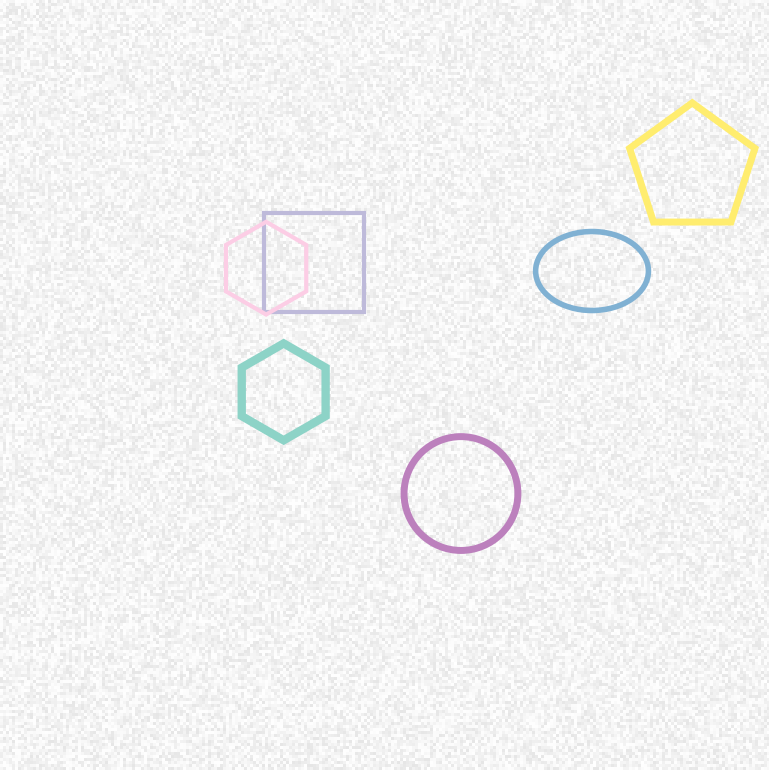[{"shape": "hexagon", "thickness": 3, "radius": 0.31, "center": [0.368, 0.491]}, {"shape": "square", "thickness": 1.5, "radius": 0.32, "center": [0.408, 0.659]}, {"shape": "oval", "thickness": 2, "radius": 0.37, "center": [0.769, 0.648]}, {"shape": "hexagon", "thickness": 1.5, "radius": 0.3, "center": [0.346, 0.652]}, {"shape": "circle", "thickness": 2.5, "radius": 0.37, "center": [0.599, 0.359]}, {"shape": "pentagon", "thickness": 2.5, "radius": 0.43, "center": [0.899, 0.781]}]